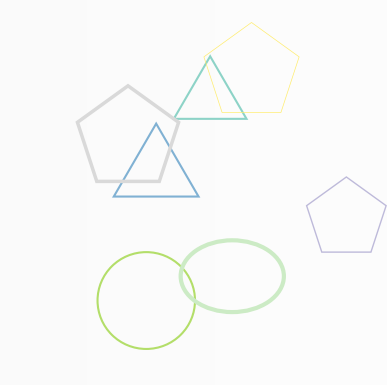[{"shape": "triangle", "thickness": 1.5, "radius": 0.54, "center": [0.542, 0.745]}, {"shape": "pentagon", "thickness": 1, "radius": 0.54, "center": [0.894, 0.432]}, {"shape": "triangle", "thickness": 1.5, "radius": 0.63, "center": [0.403, 0.553]}, {"shape": "circle", "thickness": 1.5, "radius": 0.63, "center": [0.377, 0.219]}, {"shape": "pentagon", "thickness": 2.5, "radius": 0.69, "center": [0.33, 0.64]}, {"shape": "oval", "thickness": 3, "radius": 0.67, "center": [0.599, 0.283]}, {"shape": "pentagon", "thickness": 0.5, "radius": 0.65, "center": [0.649, 0.812]}]